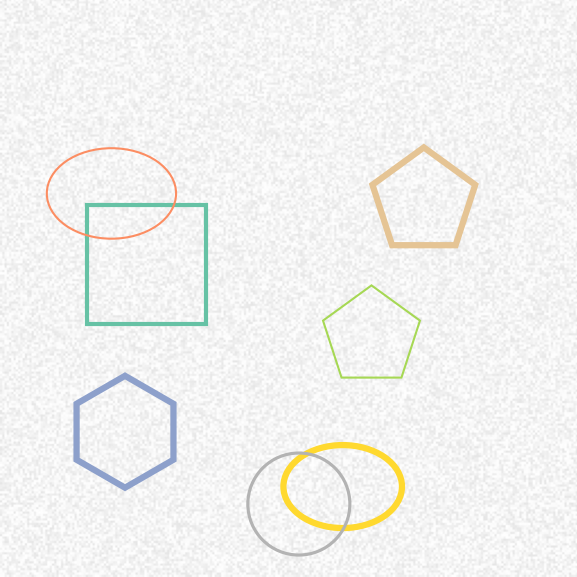[{"shape": "square", "thickness": 2, "radius": 0.52, "center": [0.254, 0.541]}, {"shape": "oval", "thickness": 1, "radius": 0.56, "center": [0.193, 0.664]}, {"shape": "hexagon", "thickness": 3, "radius": 0.48, "center": [0.216, 0.252]}, {"shape": "pentagon", "thickness": 1, "radius": 0.44, "center": [0.643, 0.417]}, {"shape": "oval", "thickness": 3, "radius": 0.51, "center": [0.593, 0.157]}, {"shape": "pentagon", "thickness": 3, "radius": 0.47, "center": [0.734, 0.65]}, {"shape": "circle", "thickness": 1.5, "radius": 0.44, "center": [0.517, 0.126]}]